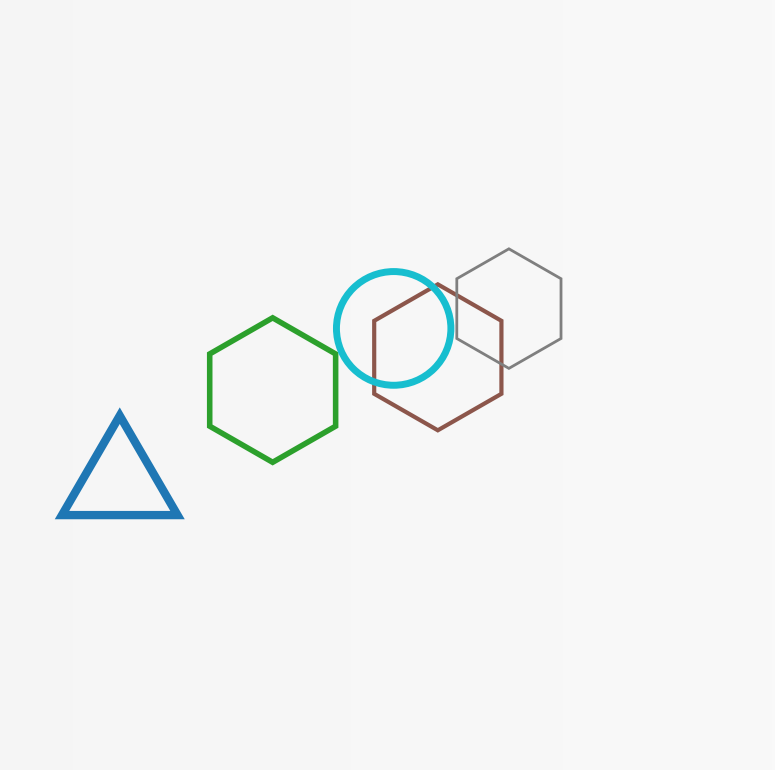[{"shape": "triangle", "thickness": 3, "radius": 0.43, "center": [0.155, 0.374]}, {"shape": "hexagon", "thickness": 2, "radius": 0.47, "center": [0.352, 0.493]}, {"shape": "hexagon", "thickness": 1.5, "radius": 0.47, "center": [0.565, 0.536]}, {"shape": "hexagon", "thickness": 1, "radius": 0.39, "center": [0.657, 0.599]}, {"shape": "circle", "thickness": 2.5, "radius": 0.37, "center": [0.508, 0.573]}]